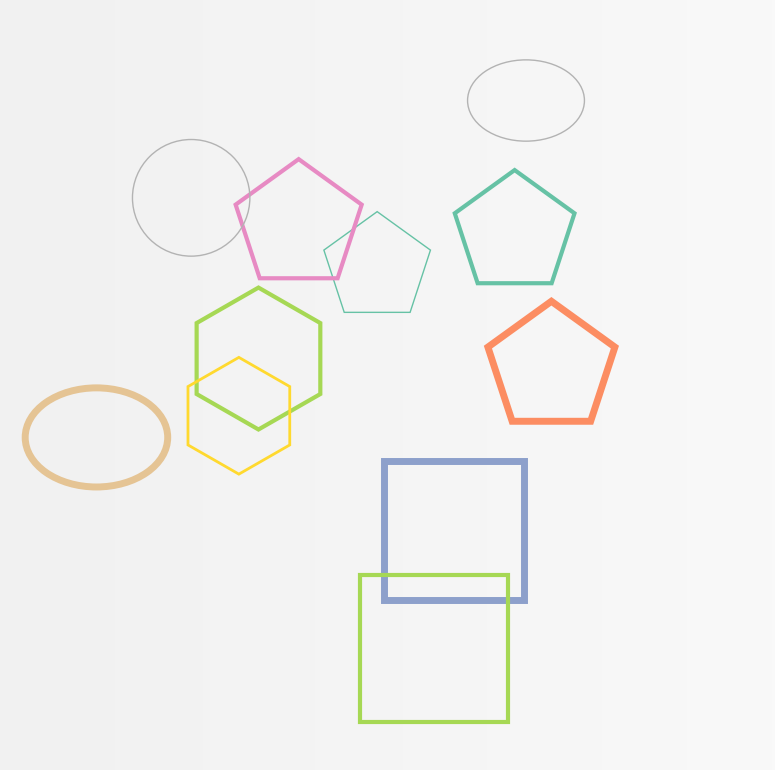[{"shape": "pentagon", "thickness": 1.5, "radius": 0.41, "center": [0.664, 0.698]}, {"shape": "pentagon", "thickness": 0.5, "radius": 0.36, "center": [0.487, 0.653]}, {"shape": "pentagon", "thickness": 2.5, "radius": 0.43, "center": [0.711, 0.523]}, {"shape": "square", "thickness": 2.5, "radius": 0.45, "center": [0.586, 0.311]}, {"shape": "pentagon", "thickness": 1.5, "radius": 0.43, "center": [0.385, 0.708]}, {"shape": "hexagon", "thickness": 1.5, "radius": 0.46, "center": [0.334, 0.534]}, {"shape": "square", "thickness": 1.5, "radius": 0.48, "center": [0.56, 0.158]}, {"shape": "hexagon", "thickness": 1, "radius": 0.38, "center": [0.308, 0.46]}, {"shape": "oval", "thickness": 2.5, "radius": 0.46, "center": [0.124, 0.432]}, {"shape": "oval", "thickness": 0.5, "radius": 0.38, "center": [0.679, 0.869]}, {"shape": "circle", "thickness": 0.5, "radius": 0.38, "center": [0.247, 0.743]}]